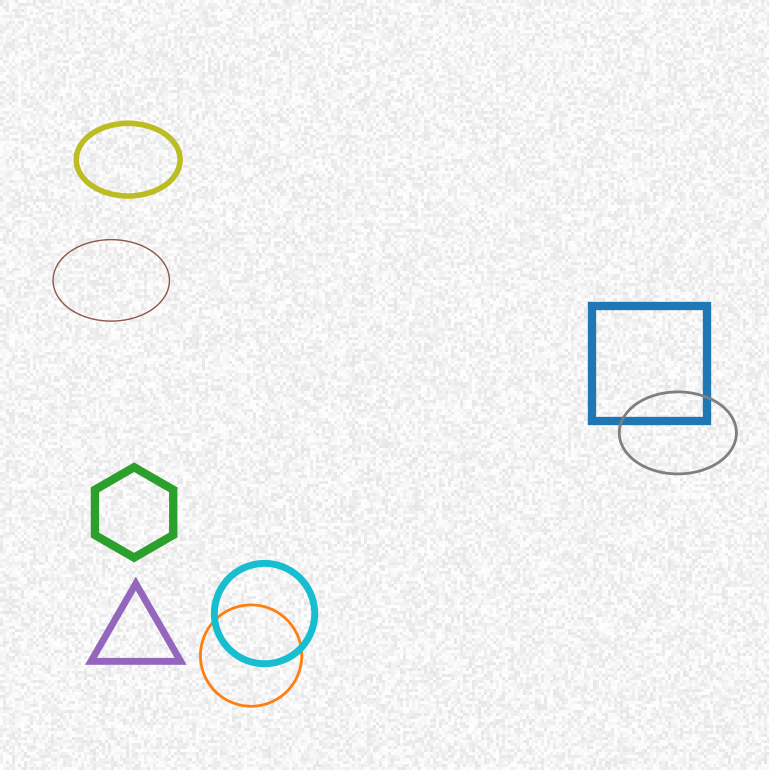[{"shape": "square", "thickness": 3, "radius": 0.37, "center": [0.844, 0.528]}, {"shape": "circle", "thickness": 1, "radius": 0.33, "center": [0.326, 0.149]}, {"shape": "hexagon", "thickness": 3, "radius": 0.29, "center": [0.174, 0.335]}, {"shape": "triangle", "thickness": 2.5, "radius": 0.34, "center": [0.176, 0.175]}, {"shape": "oval", "thickness": 0.5, "radius": 0.38, "center": [0.144, 0.636]}, {"shape": "oval", "thickness": 1, "radius": 0.38, "center": [0.88, 0.438]}, {"shape": "oval", "thickness": 2, "radius": 0.34, "center": [0.166, 0.793]}, {"shape": "circle", "thickness": 2.5, "radius": 0.33, "center": [0.344, 0.203]}]